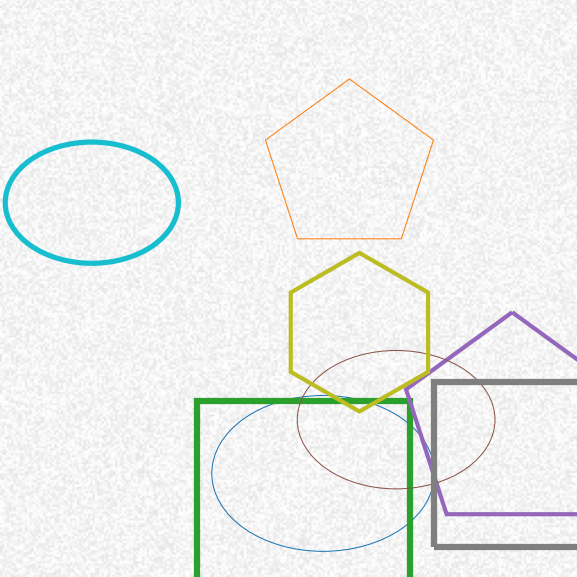[{"shape": "oval", "thickness": 0.5, "radius": 0.96, "center": [0.56, 0.179]}, {"shape": "pentagon", "thickness": 0.5, "radius": 0.76, "center": [0.605, 0.709]}, {"shape": "square", "thickness": 3, "radius": 0.92, "center": [0.525, 0.121]}, {"shape": "pentagon", "thickness": 2, "radius": 0.97, "center": [0.887, 0.265]}, {"shape": "oval", "thickness": 0.5, "radius": 0.86, "center": [0.686, 0.272]}, {"shape": "square", "thickness": 3, "radius": 0.71, "center": [0.895, 0.194]}, {"shape": "hexagon", "thickness": 2, "radius": 0.69, "center": [0.622, 0.424]}, {"shape": "oval", "thickness": 2.5, "radius": 0.75, "center": [0.159, 0.648]}]